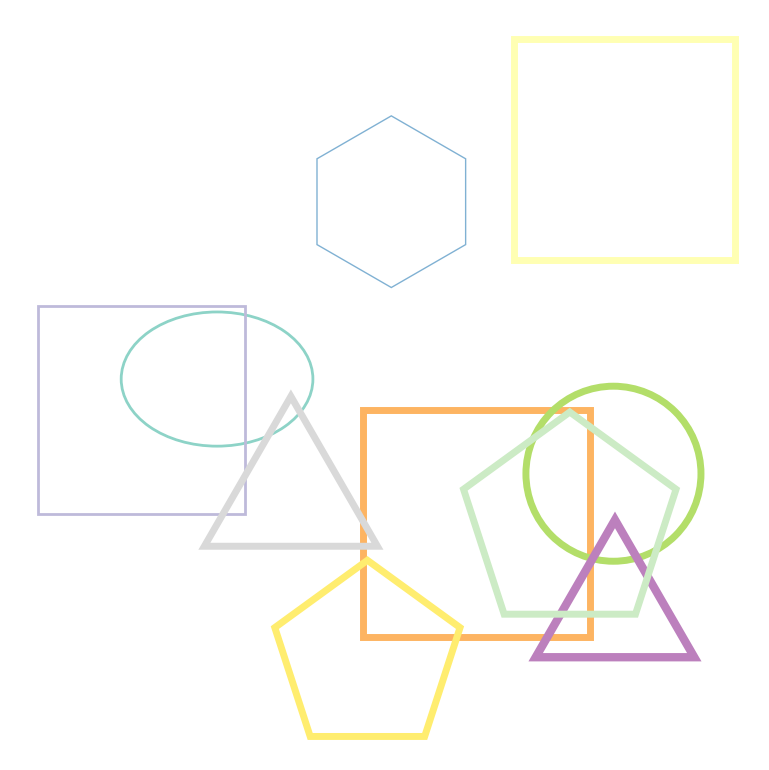[{"shape": "oval", "thickness": 1, "radius": 0.62, "center": [0.282, 0.508]}, {"shape": "square", "thickness": 2.5, "radius": 0.72, "center": [0.811, 0.806]}, {"shape": "square", "thickness": 1, "radius": 0.67, "center": [0.184, 0.468]}, {"shape": "hexagon", "thickness": 0.5, "radius": 0.56, "center": [0.508, 0.738]}, {"shape": "square", "thickness": 2.5, "radius": 0.74, "center": [0.619, 0.32]}, {"shape": "circle", "thickness": 2.5, "radius": 0.57, "center": [0.797, 0.385]}, {"shape": "triangle", "thickness": 2.5, "radius": 0.65, "center": [0.378, 0.355]}, {"shape": "triangle", "thickness": 3, "radius": 0.59, "center": [0.799, 0.206]}, {"shape": "pentagon", "thickness": 2.5, "radius": 0.73, "center": [0.74, 0.32]}, {"shape": "pentagon", "thickness": 2.5, "radius": 0.63, "center": [0.477, 0.146]}]